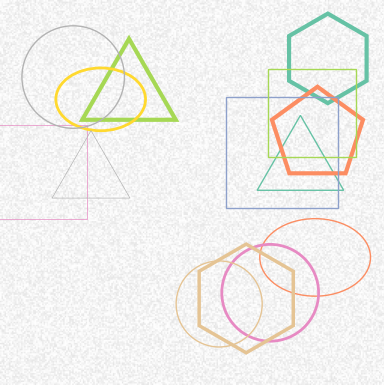[{"shape": "hexagon", "thickness": 3, "radius": 0.58, "center": [0.852, 0.848]}, {"shape": "triangle", "thickness": 1, "radius": 0.65, "center": [0.78, 0.571]}, {"shape": "pentagon", "thickness": 3, "radius": 0.62, "center": [0.825, 0.65]}, {"shape": "oval", "thickness": 1, "radius": 0.72, "center": [0.819, 0.331]}, {"shape": "square", "thickness": 1, "radius": 0.72, "center": [0.732, 0.603]}, {"shape": "circle", "thickness": 2, "radius": 0.63, "center": [0.702, 0.24]}, {"shape": "square", "thickness": 0.5, "radius": 0.61, "center": [0.106, 0.553]}, {"shape": "triangle", "thickness": 3, "radius": 0.7, "center": [0.335, 0.759]}, {"shape": "square", "thickness": 1, "radius": 0.57, "center": [0.81, 0.706]}, {"shape": "oval", "thickness": 2, "radius": 0.58, "center": [0.262, 0.742]}, {"shape": "hexagon", "thickness": 2.5, "radius": 0.71, "center": [0.64, 0.225]}, {"shape": "circle", "thickness": 1, "radius": 0.56, "center": [0.569, 0.21]}, {"shape": "circle", "thickness": 1, "radius": 0.67, "center": [0.19, 0.8]}, {"shape": "triangle", "thickness": 0.5, "radius": 0.58, "center": [0.236, 0.544]}]